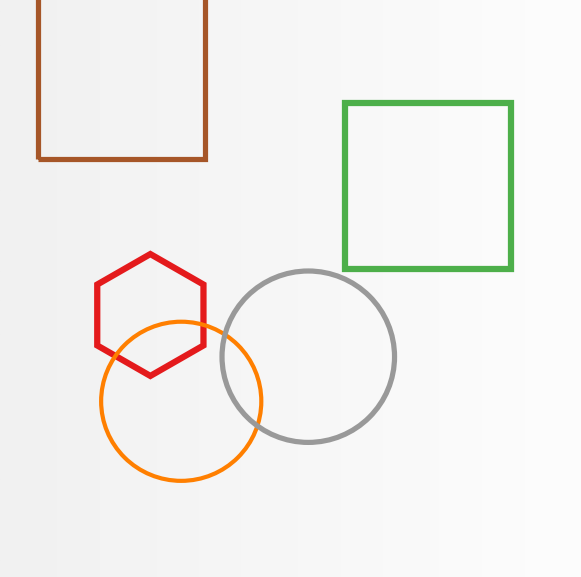[{"shape": "hexagon", "thickness": 3, "radius": 0.53, "center": [0.259, 0.454]}, {"shape": "square", "thickness": 3, "radius": 0.72, "center": [0.736, 0.677]}, {"shape": "circle", "thickness": 2, "radius": 0.69, "center": [0.312, 0.304]}, {"shape": "square", "thickness": 2.5, "radius": 0.72, "center": [0.209, 0.867]}, {"shape": "circle", "thickness": 2.5, "radius": 0.74, "center": [0.53, 0.381]}]